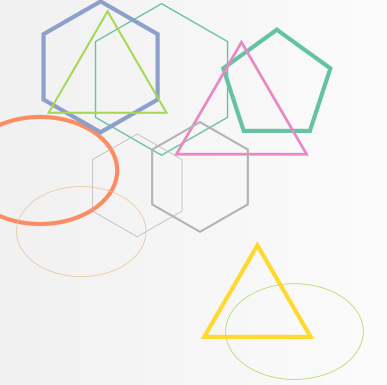[{"shape": "pentagon", "thickness": 3, "radius": 0.73, "center": [0.714, 0.778]}, {"shape": "hexagon", "thickness": 1, "radius": 0.98, "center": [0.417, 0.794]}, {"shape": "oval", "thickness": 3, "radius": 0.99, "center": [0.104, 0.557]}, {"shape": "hexagon", "thickness": 3, "radius": 0.85, "center": [0.26, 0.826]}, {"shape": "triangle", "thickness": 2, "radius": 0.97, "center": [0.623, 0.696]}, {"shape": "triangle", "thickness": 1.5, "radius": 0.88, "center": [0.278, 0.795]}, {"shape": "oval", "thickness": 0.5, "radius": 0.89, "center": [0.76, 0.139]}, {"shape": "triangle", "thickness": 3, "radius": 0.79, "center": [0.664, 0.204]}, {"shape": "oval", "thickness": 0.5, "radius": 0.84, "center": [0.21, 0.399]}, {"shape": "hexagon", "thickness": 1.5, "radius": 0.71, "center": [0.516, 0.54]}, {"shape": "hexagon", "thickness": 0.5, "radius": 0.67, "center": [0.354, 0.519]}]